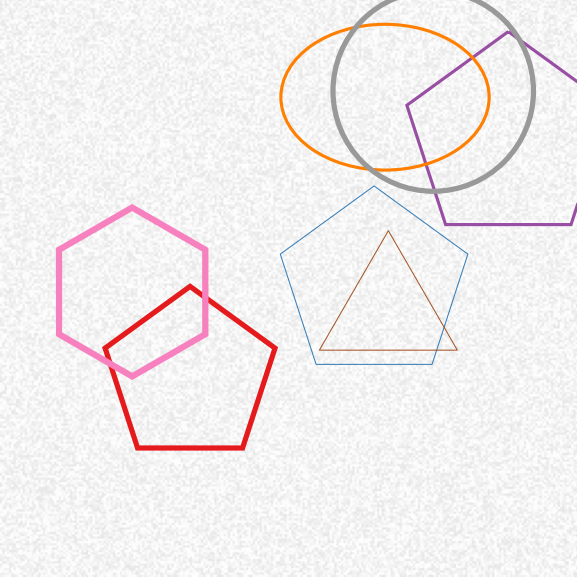[{"shape": "pentagon", "thickness": 2.5, "radius": 0.77, "center": [0.329, 0.349]}, {"shape": "pentagon", "thickness": 0.5, "radius": 0.85, "center": [0.648, 0.506]}, {"shape": "pentagon", "thickness": 1.5, "radius": 0.92, "center": [0.88, 0.76]}, {"shape": "oval", "thickness": 1.5, "radius": 0.9, "center": [0.667, 0.831]}, {"shape": "triangle", "thickness": 0.5, "radius": 0.69, "center": [0.672, 0.462]}, {"shape": "hexagon", "thickness": 3, "radius": 0.73, "center": [0.229, 0.494]}, {"shape": "circle", "thickness": 2.5, "radius": 0.87, "center": [0.75, 0.842]}]